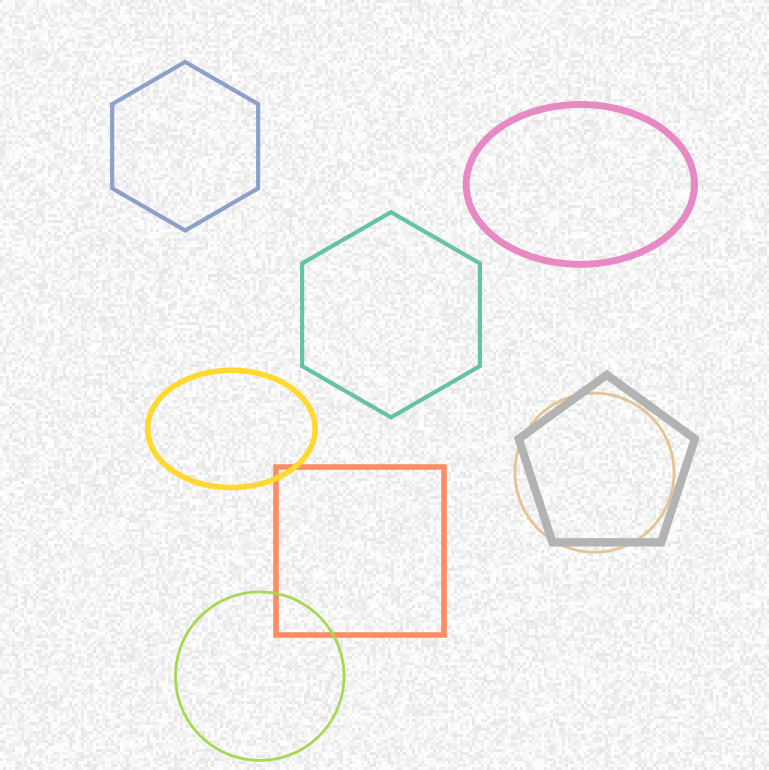[{"shape": "hexagon", "thickness": 1.5, "radius": 0.67, "center": [0.508, 0.591]}, {"shape": "square", "thickness": 2, "radius": 0.55, "center": [0.467, 0.284]}, {"shape": "hexagon", "thickness": 1.5, "radius": 0.55, "center": [0.24, 0.81]}, {"shape": "oval", "thickness": 2.5, "radius": 0.74, "center": [0.754, 0.761]}, {"shape": "circle", "thickness": 1, "radius": 0.55, "center": [0.337, 0.122]}, {"shape": "oval", "thickness": 2, "radius": 0.54, "center": [0.3, 0.443]}, {"shape": "circle", "thickness": 1, "radius": 0.52, "center": [0.772, 0.386]}, {"shape": "pentagon", "thickness": 3, "radius": 0.6, "center": [0.788, 0.393]}]